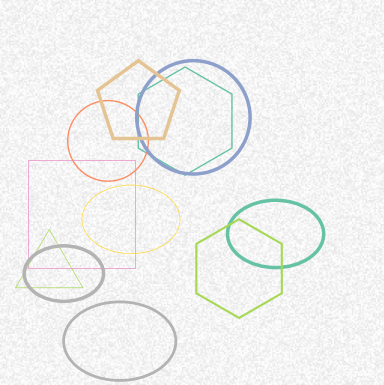[{"shape": "oval", "thickness": 2.5, "radius": 0.62, "center": [0.716, 0.392]}, {"shape": "hexagon", "thickness": 1, "radius": 0.7, "center": [0.481, 0.685]}, {"shape": "circle", "thickness": 1, "radius": 0.52, "center": [0.281, 0.634]}, {"shape": "circle", "thickness": 2.5, "radius": 0.74, "center": [0.502, 0.695]}, {"shape": "square", "thickness": 0.5, "radius": 0.7, "center": [0.212, 0.444]}, {"shape": "hexagon", "thickness": 1.5, "radius": 0.64, "center": [0.621, 0.302]}, {"shape": "triangle", "thickness": 0.5, "radius": 0.5, "center": [0.128, 0.303]}, {"shape": "oval", "thickness": 0.5, "radius": 0.64, "center": [0.34, 0.43]}, {"shape": "pentagon", "thickness": 2.5, "radius": 0.56, "center": [0.359, 0.731]}, {"shape": "oval", "thickness": 2.5, "radius": 0.52, "center": [0.166, 0.289]}, {"shape": "oval", "thickness": 2, "radius": 0.73, "center": [0.311, 0.114]}]